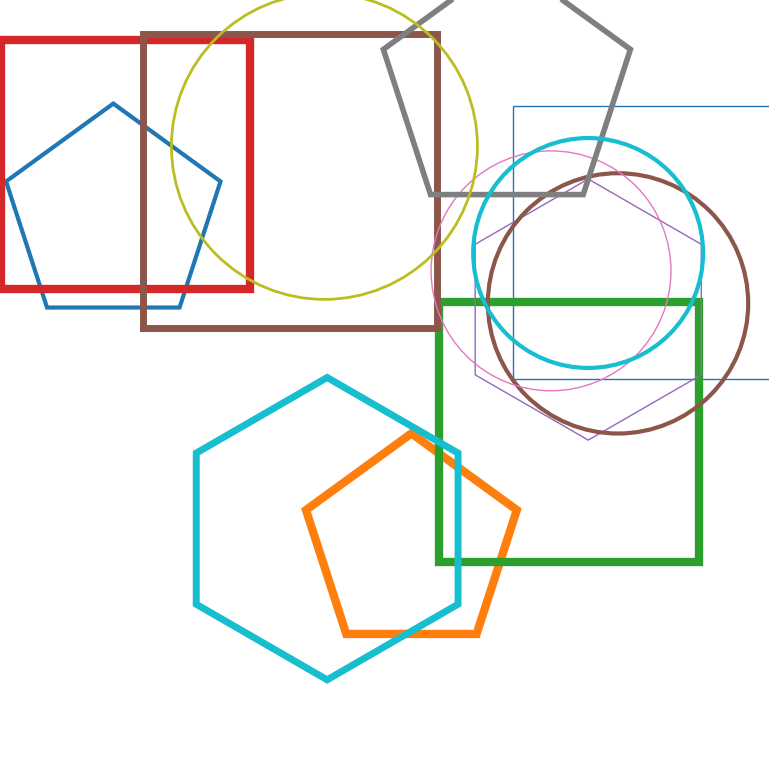[{"shape": "pentagon", "thickness": 1.5, "radius": 0.73, "center": [0.147, 0.719]}, {"shape": "square", "thickness": 0.5, "radius": 0.89, "center": [0.844, 0.685]}, {"shape": "pentagon", "thickness": 3, "radius": 0.72, "center": [0.534, 0.293]}, {"shape": "square", "thickness": 3, "radius": 0.85, "center": [0.739, 0.439]}, {"shape": "square", "thickness": 3, "radius": 0.81, "center": [0.163, 0.786]}, {"shape": "hexagon", "thickness": 0.5, "radius": 0.85, "center": [0.764, 0.598]}, {"shape": "circle", "thickness": 1.5, "radius": 0.85, "center": [0.803, 0.606]}, {"shape": "square", "thickness": 2.5, "radius": 0.95, "center": [0.377, 0.765]}, {"shape": "circle", "thickness": 0.5, "radius": 0.78, "center": [0.716, 0.648]}, {"shape": "pentagon", "thickness": 2, "radius": 0.84, "center": [0.658, 0.884]}, {"shape": "circle", "thickness": 1, "radius": 0.99, "center": [0.421, 0.81]}, {"shape": "hexagon", "thickness": 2.5, "radius": 0.98, "center": [0.425, 0.313]}, {"shape": "circle", "thickness": 1.5, "radius": 0.75, "center": [0.764, 0.671]}]